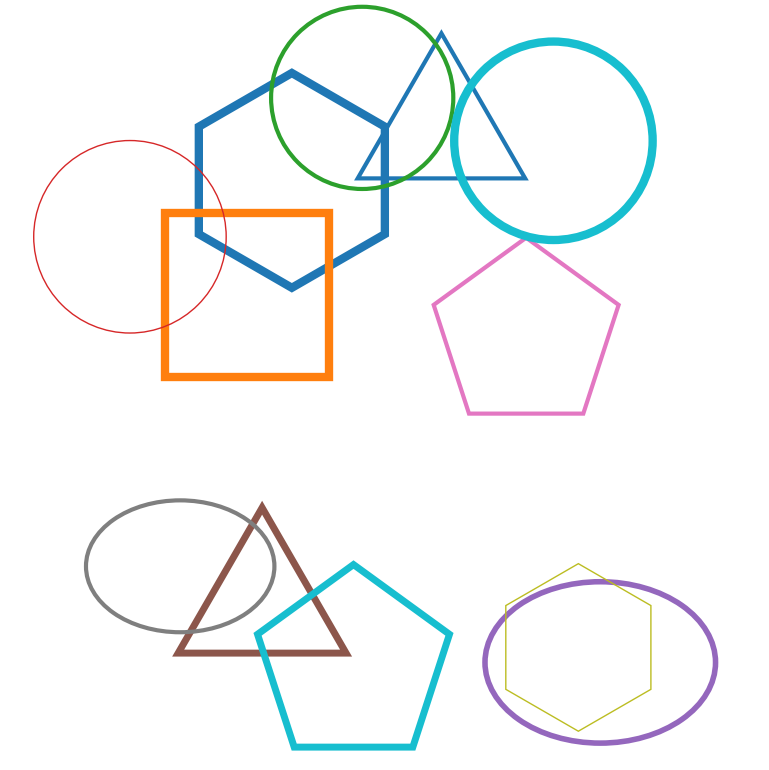[{"shape": "hexagon", "thickness": 3, "radius": 0.7, "center": [0.379, 0.766]}, {"shape": "triangle", "thickness": 1.5, "radius": 0.63, "center": [0.573, 0.831]}, {"shape": "square", "thickness": 3, "radius": 0.53, "center": [0.321, 0.616]}, {"shape": "circle", "thickness": 1.5, "radius": 0.59, "center": [0.47, 0.873]}, {"shape": "circle", "thickness": 0.5, "radius": 0.62, "center": [0.169, 0.692]}, {"shape": "oval", "thickness": 2, "radius": 0.75, "center": [0.78, 0.14]}, {"shape": "triangle", "thickness": 2.5, "radius": 0.63, "center": [0.34, 0.215]}, {"shape": "pentagon", "thickness": 1.5, "radius": 0.63, "center": [0.683, 0.565]}, {"shape": "oval", "thickness": 1.5, "radius": 0.61, "center": [0.234, 0.265]}, {"shape": "hexagon", "thickness": 0.5, "radius": 0.54, "center": [0.751, 0.159]}, {"shape": "circle", "thickness": 3, "radius": 0.64, "center": [0.719, 0.817]}, {"shape": "pentagon", "thickness": 2.5, "radius": 0.66, "center": [0.459, 0.136]}]